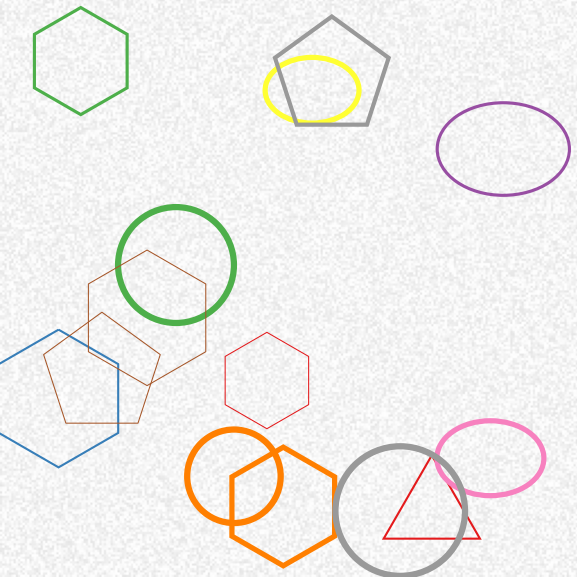[{"shape": "hexagon", "thickness": 0.5, "radius": 0.42, "center": [0.462, 0.34]}, {"shape": "triangle", "thickness": 1, "radius": 0.48, "center": [0.748, 0.115]}, {"shape": "hexagon", "thickness": 1, "radius": 0.6, "center": [0.101, 0.309]}, {"shape": "hexagon", "thickness": 1.5, "radius": 0.46, "center": [0.14, 0.893]}, {"shape": "circle", "thickness": 3, "radius": 0.5, "center": [0.305, 0.54]}, {"shape": "oval", "thickness": 1.5, "radius": 0.57, "center": [0.872, 0.741]}, {"shape": "hexagon", "thickness": 2.5, "radius": 0.51, "center": [0.491, 0.122]}, {"shape": "circle", "thickness": 3, "radius": 0.4, "center": [0.405, 0.174]}, {"shape": "oval", "thickness": 2.5, "radius": 0.41, "center": [0.54, 0.843]}, {"shape": "hexagon", "thickness": 0.5, "radius": 0.59, "center": [0.255, 0.449]}, {"shape": "pentagon", "thickness": 0.5, "radius": 0.53, "center": [0.177, 0.352]}, {"shape": "oval", "thickness": 2.5, "radius": 0.46, "center": [0.849, 0.206]}, {"shape": "circle", "thickness": 3, "radius": 0.56, "center": [0.693, 0.114]}, {"shape": "pentagon", "thickness": 2, "radius": 0.52, "center": [0.575, 0.867]}]